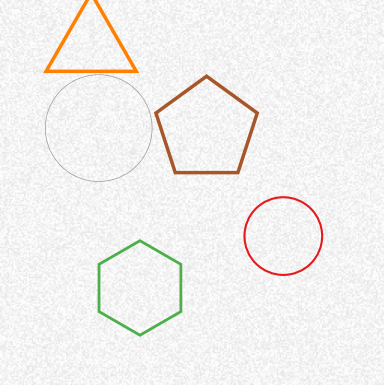[{"shape": "circle", "thickness": 1.5, "radius": 0.5, "center": [0.736, 0.387]}, {"shape": "hexagon", "thickness": 2, "radius": 0.61, "center": [0.364, 0.252]}, {"shape": "triangle", "thickness": 2.5, "radius": 0.68, "center": [0.237, 0.882]}, {"shape": "pentagon", "thickness": 2.5, "radius": 0.69, "center": [0.537, 0.664]}, {"shape": "circle", "thickness": 0.5, "radius": 0.69, "center": [0.256, 0.667]}]